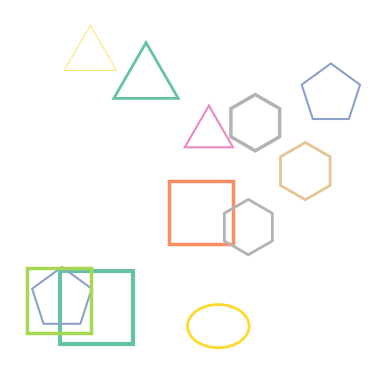[{"shape": "triangle", "thickness": 2, "radius": 0.48, "center": [0.379, 0.793]}, {"shape": "square", "thickness": 3, "radius": 0.47, "center": [0.251, 0.202]}, {"shape": "square", "thickness": 2.5, "radius": 0.41, "center": [0.522, 0.447]}, {"shape": "pentagon", "thickness": 1.5, "radius": 0.4, "center": [0.859, 0.755]}, {"shape": "pentagon", "thickness": 1.5, "radius": 0.41, "center": [0.161, 0.225]}, {"shape": "triangle", "thickness": 1.5, "radius": 0.36, "center": [0.543, 0.654]}, {"shape": "square", "thickness": 2.5, "radius": 0.42, "center": [0.153, 0.219]}, {"shape": "triangle", "thickness": 0.5, "radius": 0.39, "center": [0.235, 0.856]}, {"shape": "oval", "thickness": 2, "radius": 0.4, "center": [0.567, 0.153]}, {"shape": "hexagon", "thickness": 2, "radius": 0.37, "center": [0.793, 0.556]}, {"shape": "hexagon", "thickness": 2.5, "radius": 0.37, "center": [0.663, 0.681]}, {"shape": "hexagon", "thickness": 2, "radius": 0.36, "center": [0.645, 0.41]}]